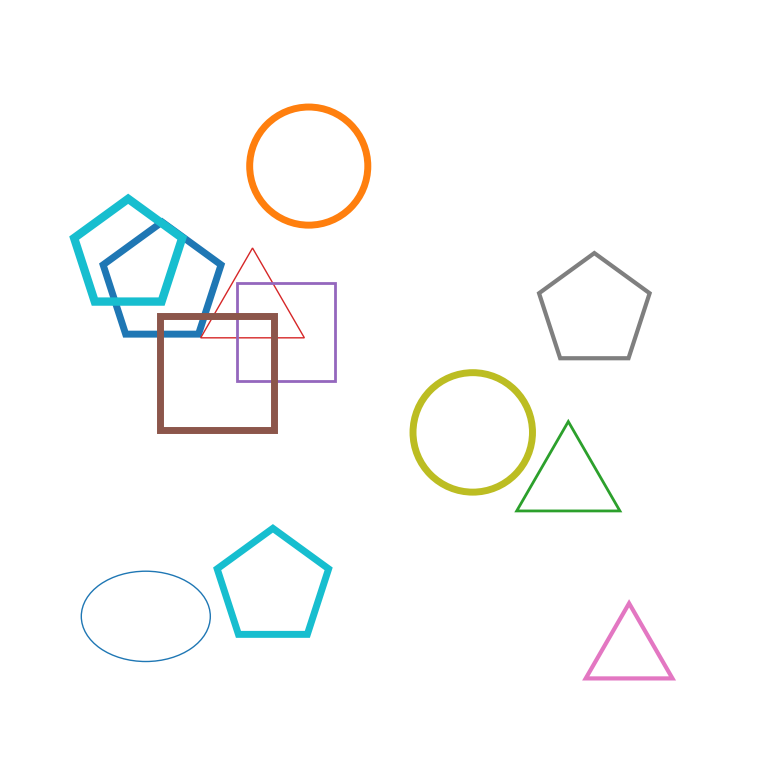[{"shape": "pentagon", "thickness": 2.5, "radius": 0.4, "center": [0.211, 0.631]}, {"shape": "oval", "thickness": 0.5, "radius": 0.42, "center": [0.189, 0.2]}, {"shape": "circle", "thickness": 2.5, "radius": 0.38, "center": [0.401, 0.784]}, {"shape": "triangle", "thickness": 1, "radius": 0.39, "center": [0.738, 0.375]}, {"shape": "triangle", "thickness": 0.5, "radius": 0.39, "center": [0.328, 0.6]}, {"shape": "square", "thickness": 1, "radius": 0.32, "center": [0.371, 0.569]}, {"shape": "square", "thickness": 2.5, "radius": 0.37, "center": [0.281, 0.515]}, {"shape": "triangle", "thickness": 1.5, "radius": 0.33, "center": [0.817, 0.151]}, {"shape": "pentagon", "thickness": 1.5, "radius": 0.38, "center": [0.772, 0.596]}, {"shape": "circle", "thickness": 2.5, "radius": 0.39, "center": [0.614, 0.438]}, {"shape": "pentagon", "thickness": 2.5, "radius": 0.38, "center": [0.354, 0.238]}, {"shape": "pentagon", "thickness": 3, "radius": 0.37, "center": [0.166, 0.668]}]